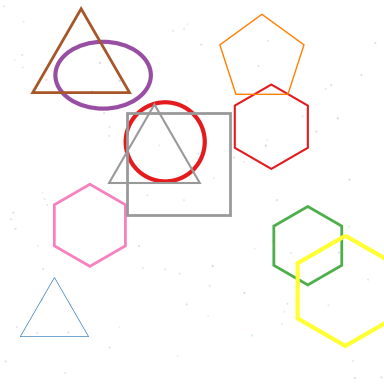[{"shape": "hexagon", "thickness": 1.5, "radius": 0.55, "center": [0.705, 0.671]}, {"shape": "circle", "thickness": 3, "radius": 0.51, "center": [0.429, 0.632]}, {"shape": "triangle", "thickness": 0.5, "radius": 0.51, "center": [0.141, 0.177]}, {"shape": "hexagon", "thickness": 2, "radius": 0.51, "center": [0.799, 0.362]}, {"shape": "oval", "thickness": 3, "radius": 0.62, "center": [0.268, 0.805]}, {"shape": "pentagon", "thickness": 1, "radius": 0.57, "center": [0.68, 0.848]}, {"shape": "hexagon", "thickness": 3, "radius": 0.72, "center": [0.897, 0.245]}, {"shape": "triangle", "thickness": 2, "radius": 0.73, "center": [0.211, 0.832]}, {"shape": "hexagon", "thickness": 2, "radius": 0.53, "center": [0.233, 0.415]}, {"shape": "triangle", "thickness": 1.5, "radius": 0.68, "center": [0.401, 0.593]}, {"shape": "square", "thickness": 2, "radius": 0.67, "center": [0.463, 0.574]}]